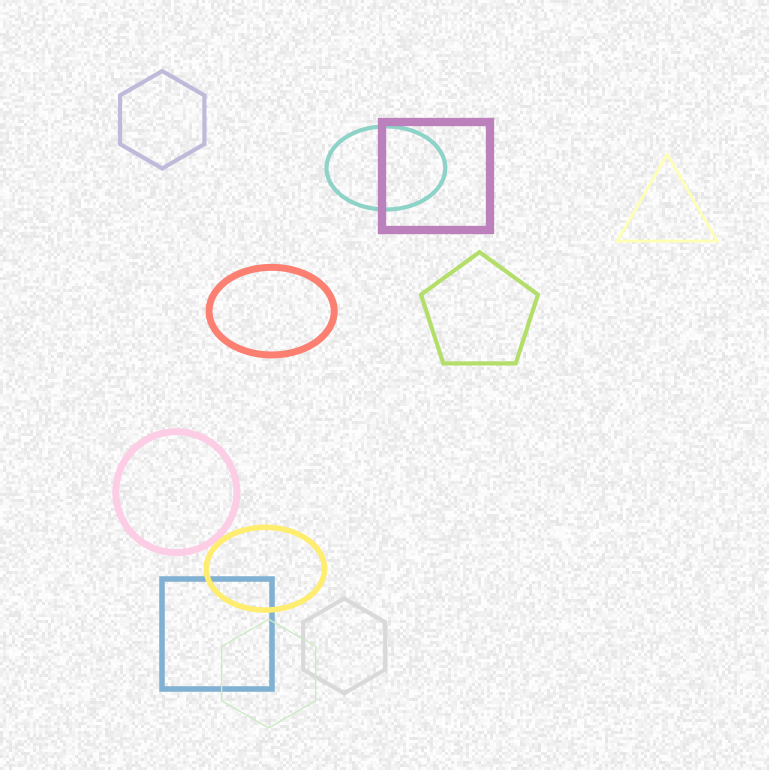[{"shape": "oval", "thickness": 1.5, "radius": 0.39, "center": [0.501, 0.782]}, {"shape": "triangle", "thickness": 1, "radius": 0.37, "center": [0.867, 0.724]}, {"shape": "hexagon", "thickness": 1.5, "radius": 0.32, "center": [0.211, 0.844]}, {"shape": "oval", "thickness": 2.5, "radius": 0.41, "center": [0.353, 0.596]}, {"shape": "square", "thickness": 2, "radius": 0.36, "center": [0.281, 0.176]}, {"shape": "pentagon", "thickness": 1.5, "radius": 0.4, "center": [0.623, 0.593]}, {"shape": "circle", "thickness": 2.5, "radius": 0.39, "center": [0.229, 0.361]}, {"shape": "hexagon", "thickness": 1.5, "radius": 0.31, "center": [0.447, 0.161]}, {"shape": "square", "thickness": 3, "radius": 0.35, "center": [0.566, 0.771]}, {"shape": "hexagon", "thickness": 0.5, "radius": 0.35, "center": [0.349, 0.125]}, {"shape": "oval", "thickness": 2, "radius": 0.38, "center": [0.345, 0.261]}]